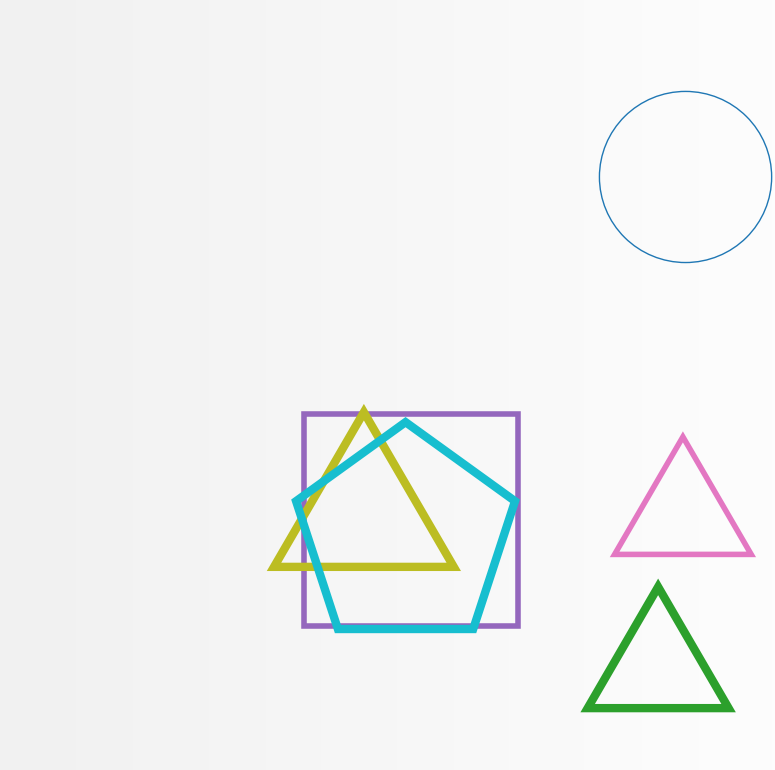[{"shape": "circle", "thickness": 0.5, "radius": 0.56, "center": [0.885, 0.77]}, {"shape": "triangle", "thickness": 3, "radius": 0.52, "center": [0.849, 0.133]}, {"shape": "square", "thickness": 2, "radius": 0.69, "center": [0.531, 0.325]}, {"shape": "triangle", "thickness": 2, "radius": 0.51, "center": [0.881, 0.331]}, {"shape": "triangle", "thickness": 3, "radius": 0.67, "center": [0.47, 0.331]}, {"shape": "pentagon", "thickness": 3, "radius": 0.74, "center": [0.523, 0.303]}]